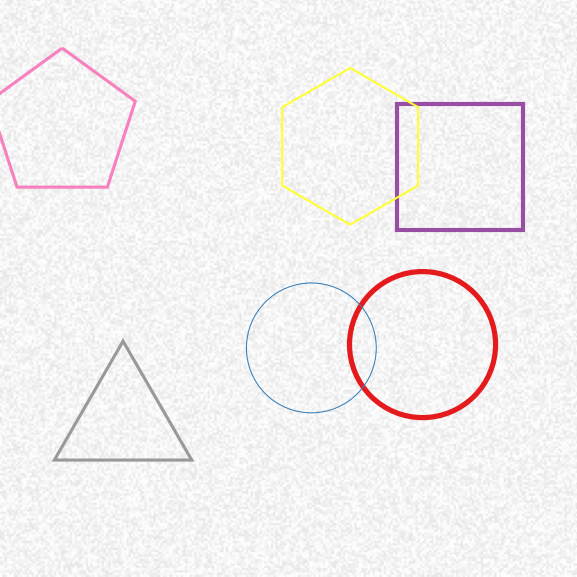[{"shape": "circle", "thickness": 2.5, "radius": 0.63, "center": [0.732, 0.402]}, {"shape": "circle", "thickness": 0.5, "radius": 0.56, "center": [0.539, 0.397]}, {"shape": "square", "thickness": 2, "radius": 0.54, "center": [0.797, 0.71]}, {"shape": "hexagon", "thickness": 1, "radius": 0.68, "center": [0.606, 0.746]}, {"shape": "pentagon", "thickness": 1.5, "radius": 0.67, "center": [0.108, 0.783]}, {"shape": "triangle", "thickness": 1.5, "radius": 0.69, "center": [0.213, 0.271]}]